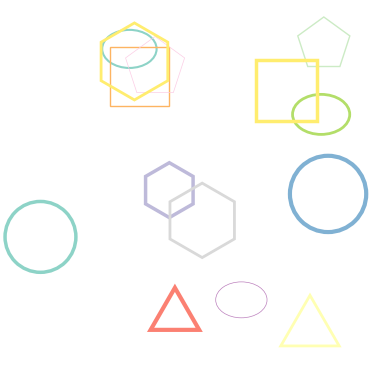[{"shape": "circle", "thickness": 2.5, "radius": 0.46, "center": [0.105, 0.385]}, {"shape": "oval", "thickness": 1.5, "radius": 0.35, "center": [0.336, 0.873]}, {"shape": "triangle", "thickness": 2, "radius": 0.44, "center": [0.805, 0.145]}, {"shape": "hexagon", "thickness": 2.5, "radius": 0.36, "center": [0.44, 0.506]}, {"shape": "triangle", "thickness": 3, "radius": 0.36, "center": [0.454, 0.18]}, {"shape": "circle", "thickness": 3, "radius": 0.5, "center": [0.852, 0.496]}, {"shape": "square", "thickness": 1, "radius": 0.39, "center": [0.363, 0.801]}, {"shape": "oval", "thickness": 2, "radius": 0.37, "center": [0.834, 0.703]}, {"shape": "pentagon", "thickness": 0.5, "radius": 0.4, "center": [0.403, 0.825]}, {"shape": "hexagon", "thickness": 2, "radius": 0.48, "center": [0.525, 0.428]}, {"shape": "oval", "thickness": 0.5, "radius": 0.33, "center": [0.627, 0.221]}, {"shape": "pentagon", "thickness": 1, "radius": 0.36, "center": [0.841, 0.885]}, {"shape": "hexagon", "thickness": 2, "radius": 0.5, "center": [0.349, 0.84]}, {"shape": "square", "thickness": 2.5, "radius": 0.4, "center": [0.743, 0.764]}]